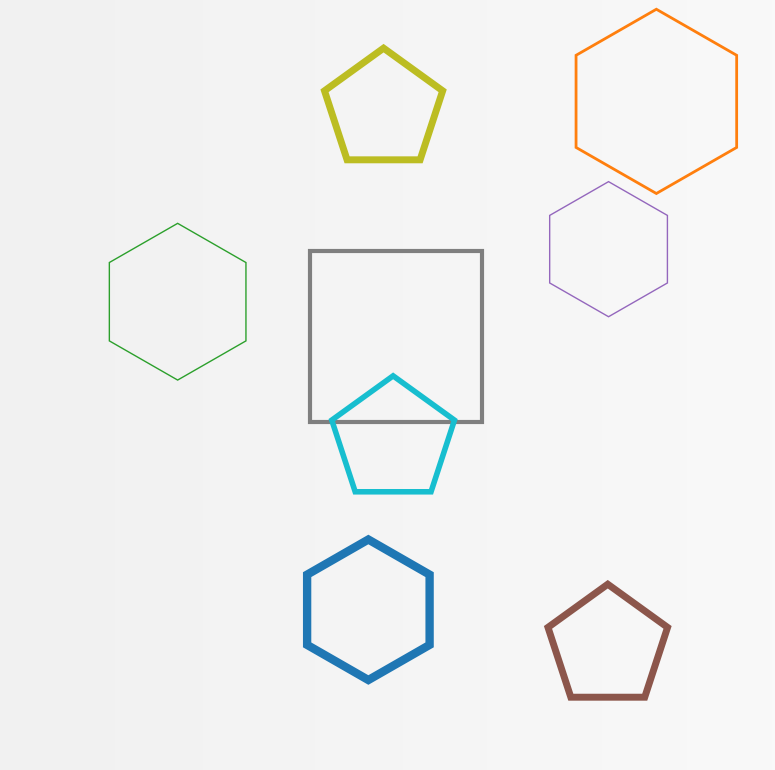[{"shape": "hexagon", "thickness": 3, "radius": 0.46, "center": [0.475, 0.208]}, {"shape": "hexagon", "thickness": 1, "radius": 0.6, "center": [0.847, 0.868]}, {"shape": "hexagon", "thickness": 0.5, "radius": 0.51, "center": [0.229, 0.608]}, {"shape": "hexagon", "thickness": 0.5, "radius": 0.44, "center": [0.785, 0.676]}, {"shape": "pentagon", "thickness": 2.5, "radius": 0.41, "center": [0.784, 0.16]}, {"shape": "square", "thickness": 1.5, "radius": 0.55, "center": [0.511, 0.563]}, {"shape": "pentagon", "thickness": 2.5, "radius": 0.4, "center": [0.495, 0.857]}, {"shape": "pentagon", "thickness": 2, "radius": 0.42, "center": [0.507, 0.429]}]